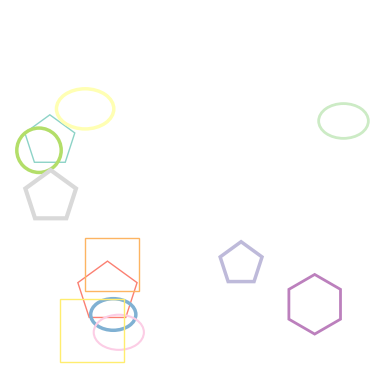[{"shape": "pentagon", "thickness": 1, "radius": 0.34, "center": [0.129, 0.634]}, {"shape": "oval", "thickness": 2.5, "radius": 0.37, "center": [0.221, 0.717]}, {"shape": "pentagon", "thickness": 2.5, "radius": 0.29, "center": [0.626, 0.315]}, {"shape": "pentagon", "thickness": 1, "radius": 0.4, "center": [0.279, 0.241]}, {"shape": "oval", "thickness": 2.5, "radius": 0.29, "center": [0.294, 0.183]}, {"shape": "square", "thickness": 1, "radius": 0.35, "center": [0.291, 0.313]}, {"shape": "circle", "thickness": 2.5, "radius": 0.29, "center": [0.101, 0.61]}, {"shape": "oval", "thickness": 1.5, "radius": 0.33, "center": [0.309, 0.137]}, {"shape": "pentagon", "thickness": 3, "radius": 0.35, "center": [0.132, 0.489]}, {"shape": "hexagon", "thickness": 2, "radius": 0.39, "center": [0.817, 0.21]}, {"shape": "oval", "thickness": 2, "radius": 0.32, "center": [0.892, 0.686]}, {"shape": "square", "thickness": 1, "radius": 0.41, "center": [0.239, 0.142]}]